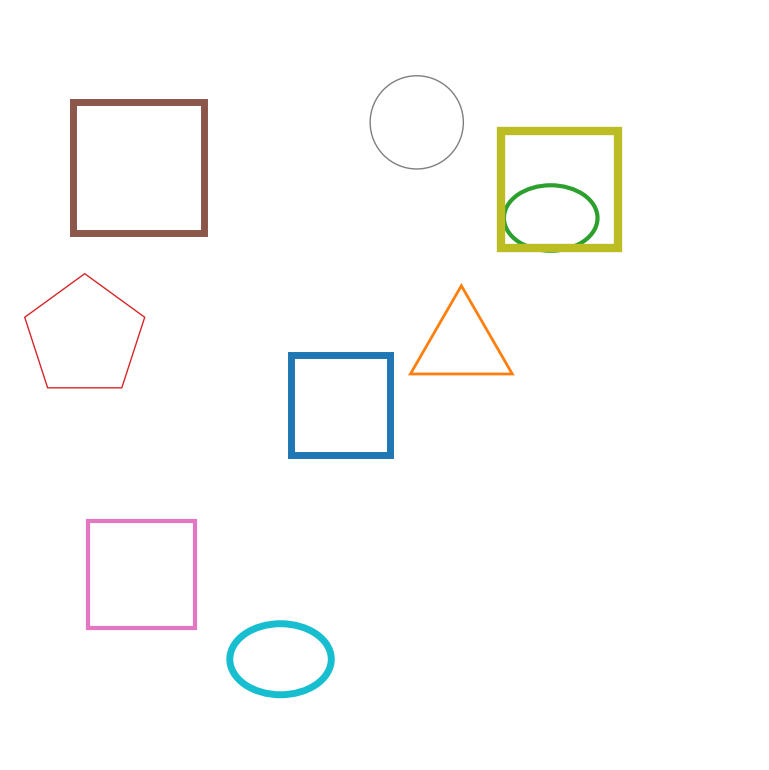[{"shape": "square", "thickness": 2.5, "radius": 0.32, "center": [0.442, 0.474]}, {"shape": "triangle", "thickness": 1, "radius": 0.38, "center": [0.599, 0.553]}, {"shape": "oval", "thickness": 1.5, "radius": 0.3, "center": [0.715, 0.717]}, {"shape": "pentagon", "thickness": 0.5, "radius": 0.41, "center": [0.11, 0.563]}, {"shape": "square", "thickness": 2.5, "radius": 0.42, "center": [0.18, 0.783]}, {"shape": "square", "thickness": 1.5, "radius": 0.35, "center": [0.184, 0.254]}, {"shape": "circle", "thickness": 0.5, "radius": 0.3, "center": [0.541, 0.841]}, {"shape": "square", "thickness": 3, "radius": 0.38, "center": [0.726, 0.754]}, {"shape": "oval", "thickness": 2.5, "radius": 0.33, "center": [0.364, 0.144]}]